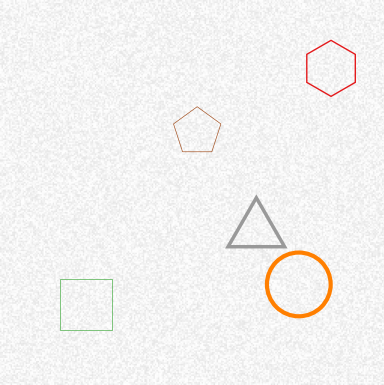[{"shape": "hexagon", "thickness": 1, "radius": 0.36, "center": [0.86, 0.822]}, {"shape": "square", "thickness": 0.5, "radius": 0.34, "center": [0.224, 0.209]}, {"shape": "circle", "thickness": 3, "radius": 0.41, "center": [0.776, 0.261]}, {"shape": "pentagon", "thickness": 0.5, "radius": 0.32, "center": [0.512, 0.658]}, {"shape": "triangle", "thickness": 2.5, "radius": 0.42, "center": [0.666, 0.402]}]